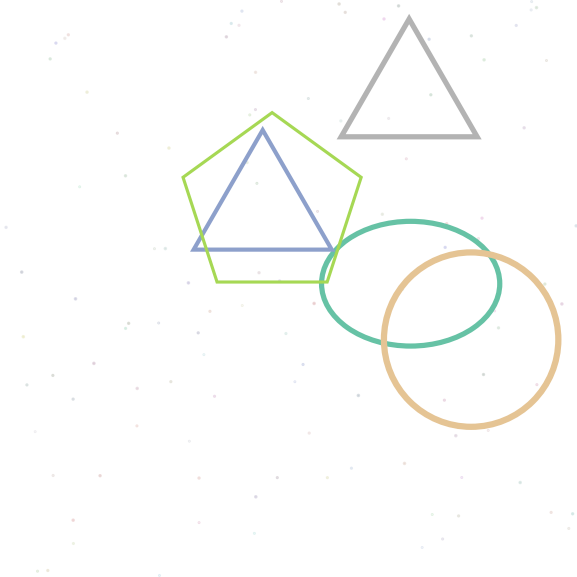[{"shape": "oval", "thickness": 2.5, "radius": 0.77, "center": [0.711, 0.508]}, {"shape": "triangle", "thickness": 2, "radius": 0.69, "center": [0.455, 0.636]}, {"shape": "pentagon", "thickness": 1.5, "radius": 0.81, "center": [0.471, 0.642]}, {"shape": "circle", "thickness": 3, "radius": 0.75, "center": [0.816, 0.411]}, {"shape": "triangle", "thickness": 2.5, "radius": 0.68, "center": [0.708, 0.83]}]